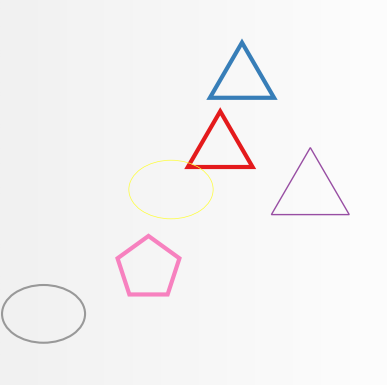[{"shape": "triangle", "thickness": 3, "radius": 0.48, "center": [0.568, 0.614]}, {"shape": "triangle", "thickness": 3, "radius": 0.48, "center": [0.624, 0.794]}, {"shape": "triangle", "thickness": 1, "radius": 0.58, "center": [0.801, 0.501]}, {"shape": "oval", "thickness": 0.5, "radius": 0.54, "center": [0.441, 0.508]}, {"shape": "pentagon", "thickness": 3, "radius": 0.42, "center": [0.383, 0.303]}, {"shape": "oval", "thickness": 1.5, "radius": 0.54, "center": [0.112, 0.185]}]